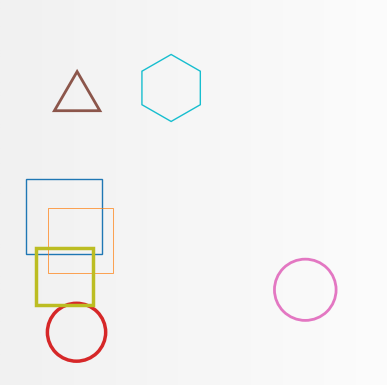[{"shape": "square", "thickness": 1, "radius": 0.49, "center": [0.164, 0.437]}, {"shape": "square", "thickness": 0.5, "radius": 0.42, "center": [0.207, 0.375]}, {"shape": "circle", "thickness": 2.5, "radius": 0.38, "center": [0.197, 0.137]}, {"shape": "triangle", "thickness": 2, "radius": 0.34, "center": [0.199, 0.746]}, {"shape": "circle", "thickness": 2, "radius": 0.4, "center": [0.788, 0.247]}, {"shape": "square", "thickness": 2.5, "radius": 0.37, "center": [0.166, 0.281]}, {"shape": "hexagon", "thickness": 1, "radius": 0.43, "center": [0.442, 0.772]}]